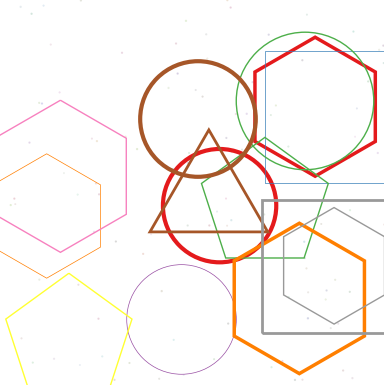[{"shape": "hexagon", "thickness": 2.5, "radius": 0.9, "center": [0.819, 0.723]}, {"shape": "circle", "thickness": 3, "radius": 0.74, "center": [0.57, 0.466]}, {"shape": "square", "thickness": 0.5, "radius": 0.86, "center": [0.86, 0.696]}, {"shape": "pentagon", "thickness": 1, "radius": 0.87, "center": [0.688, 0.47]}, {"shape": "circle", "thickness": 1, "radius": 0.89, "center": [0.792, 0.738]}, {"shape": "circle", "thickness": 0.5, "radius": 0.71, "center": [0.472, 0.17]}, {"shape": "hexagon", "thickness": 2.5, "radius": 0.98, "center": [0.777, 0.225]}, {"shape": "hexagon", "thickness": 0.5, "radius": 0.81, "center": [0.121, 0.439]}, {"shape": "pentagon", "thickness": 1, "radius": 0.86, "center": [0.179, 0.118]}, {"shape": "circle", "thickness": 3, "radius": 0.75, "center": [0.514, 0.691]}, {"shape": "triangle", "thickness": 2, "radius": 0.88, "center": [0.542, 0.486]}, {"shape": "hexagon", "thickness": 1, "radius": 0.99, "center": [0.157, 0.542]}, {"shape": "hexagon", "thickness": 1, "radius": 0.76, "center": [0.868, 0.31]}, {"shape": "square", "thickness": 2, "radius": 0.86, "center": [0.854, 0.308]}]